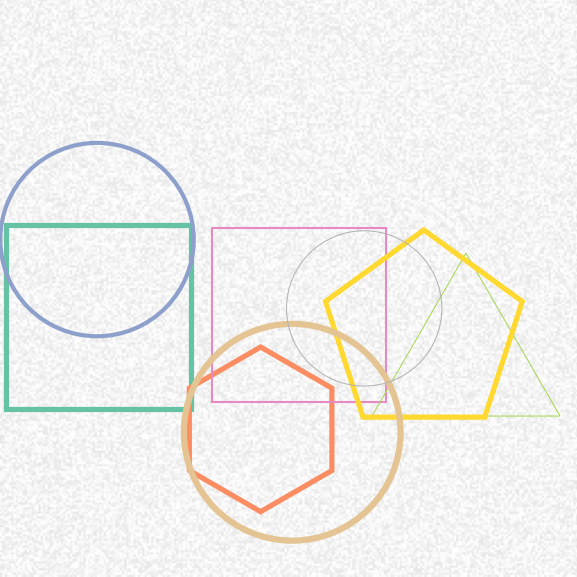[{"shape": "square", "thickness": 2.5, "radius": 0.8, "center": [0.17, 0.451]}, {"shape": "hexagon", "thickness": 2.5, "radius": 0.71, "center": [0.451, 0.256]}, {"shape": "circle", "thickness": 2, "radius": 0.84, "center": [0.168, 0.584]}, {"shape": "square", "thickness": 1, "radius": 0.75, "center": [0.518, 0.454]}, {"shape": "triangle", "thickness": 0.5, "radius": 0.94, "center": [0.807, 0.373]}, {"shape": "pentagon", "thickness": 2.5, "radius": 0.9, "center": [0.734, 0.422]}, {"shape": "circle", "thickness": 3, "radius": 0.94, "center": [0.506, 0.251]}, {"shape": "circle", "thickness": 0.5, "radius": 0.67, "center": [0.631, 0.465]}]